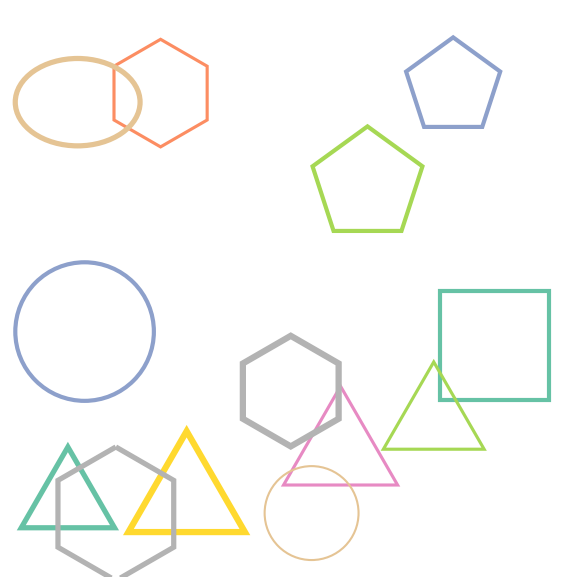[{"shape": "triangle", "thickness": 2.5, "radius": 0.47, "center": [0.118, 0.132]}, {"shape": "square", "thickness": 2, "radius": 0.47, "center": [0.856, 0.401]}, {"shape": "hexagon", "thickness": 1.5, "radius": 0.47, "center": [0.278, 0.838]}, {"shape": "pentagon", "thickness": 2, "radius": 0.43, "center": [0.785, 0.849]}, {"shape": "circle", "thickness": 2, "radius": 0.6, "center": [0.146, 0.425]}, {"shape": "triangle", "thickness": 1.5, "radius": 0.57, "center": [0.59, 0.216]}, {"shape": "pentagon", "thickness": 2, "radius": 0.5, "center": [0.636, 0.68]}, {"shape": "triangle", "thickness": 1.5, "radius": 0.5, "center": [0.751, 0.272]}, {"shape": "triangle", "thickness": 3, "radius": 0.58, "center": [0.323, 0.136]}, {"shape": "oval", "thickness": 2.5, "radius": 0.54, "center": [0.134, 0.822]}, {"shape": "circle", "thickness": 1, "radius": 0.41, "center": [0.54, 0.111]}, {"shape": "hexagon", "thickness": 3, "radius": 0.48, "center": [0.503, 0.322]}, {"shape": "hexagon", "thickness": 2.5, "radius": 0.58, "center": [0.201, 0.109]}]